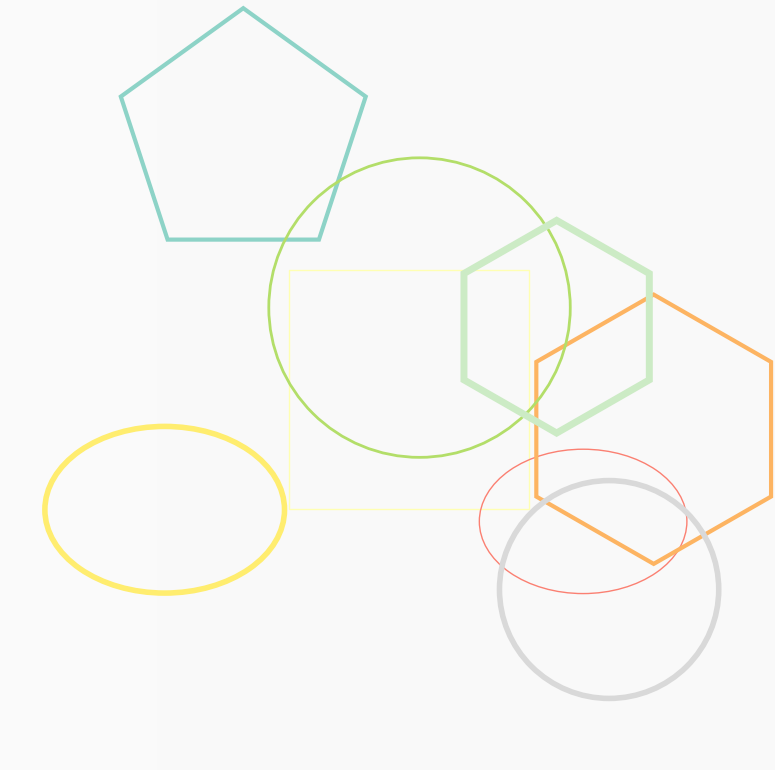[{"shape": "pentagon", "thickness": 1.5, "radius": 0.83, "center": [0.314, 0.823]}, {"shape": "square", "thickness": 0.5, "radius": 0.78, "center": [0.528, 0.494]}, {"shape": "oval", "thickness": 0.5, "radius": 0.67, "center": [0.752, 0.323]}, {"shape": "hexagon", "thickness": 1.5, "radius": 0.87, "center": [0.843, 0.443]}, {"shape": "circle", "thickness": 1, "radius": 0.97, "center": [0.541, 0.601]}, {"shape": "circle", "thickness": 2, "radius": 0.71, "center": [0.786, 0.234]}, {"shape": "hexagon", "thickness": 2.5, "radius": 0.69, "center": [0.718, 0.576]}, {"shape": "oval", "thickness": 2, "radius": 0.77, "center": [0.213, 0.338]}]